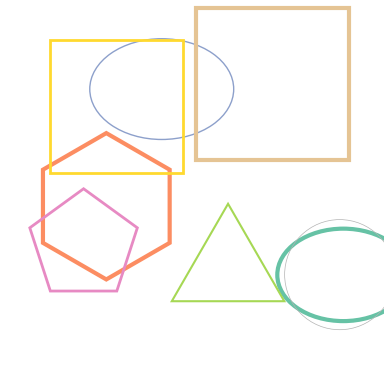[{"shape": "oval", "thickness": 3, "radius": 0.86, "center": [0.892, 0.286]}, {"shape": "hexagon", "thickness": 3, "radius": 0.95, "center": [0.276, 0.464]}, {"shape": "oval", "thickness": 1, "radius": 0.93, "center": [0.42, 0.769]}, {"shape": "pentagon", "thickness": 2, "radius": 0.73, "center": [0.217, 0.363]}, {"shape": "triangle", "thickness": 1.5, "radius": 0.84, "center": [0.592, 0.302]}, {"shape": "square", "thickness": 2, "radius": 0.86, "center": [0.303, 0.723]}, {"shape": "square", "thickness": 3, "radius": 0.99, "center": [0.707, 0.781]}, {"shape": "circle", "thickness": 0.5, "radius": 0.71, "center": [0.882, 0.287]}]